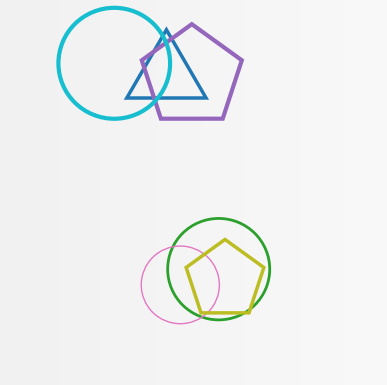[{"shape": "triangle", "thickness": 2.5, "radius": 0.59, "center": [0.429, 0.805]}, {"shape": "circle", "thickness": 2, "radius": 0.66, "center": [0.564, 0.301]}, {"shape": "pentagon", "thickness": 3, "radius": 0.68, "center": [0.495, 0.802]}, {"shape": "circle", "thickness": 1, "radius": 0.5, "center": [0.465, 0.26]}, {"shape": "pentagon", "thickness": 2.5, "radius": 0.53, "center": [0.581, 0.273]}, {"shape": "circle", "thickness": 3, "radius": 0.72, "center": [0.295, 0.836]}]